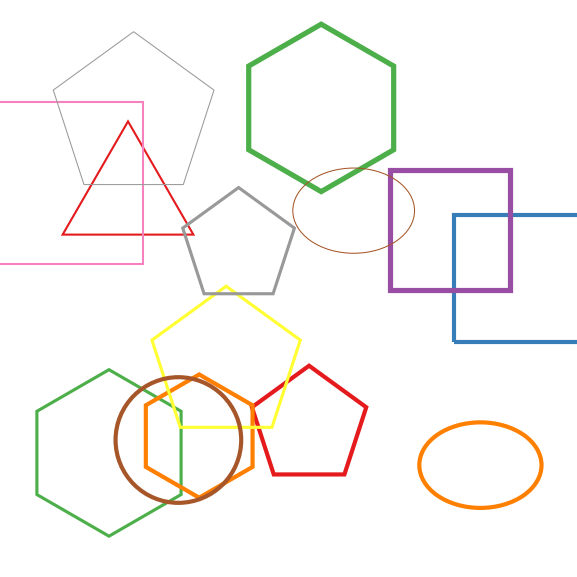[{"shape": "triangle", "thickness": 1, "radius": 0.65, "center": [0.222, 0.658]}, {"shape": "pentagon", "thickness": 2, "radius": 0.52, "center": [0.535, 0.262]}, {"shape": "square", "thickness": 2, "radius": 0.55, "center": [0.896, 0.517]}, {"shape": "hexagon", "thickness": 2.5, "radius": 0.72, "center": [0.556, 0.812]}, {"shape": "hexagon", "thickness": 1.5, "radius": 0.72, "center": [0.189, 0.215]}, {"shape": "square", "thickness": 2.5, "radius": 0.52, "center": [0.78, 0.601]}, {"shape": "oval", "thickness": 2, "radius": 0.53, "center": [0.832, 0.194]}, {"shape": "hexagon", "thickness": 2, "radius": 0.53, "center": [0.345, 0.244]}, {"shape": "pentagon", "thickness": 1.5, "radius": 0.68, "center": [0.392, 0.368]}, {"shape": "oval", "thickness": 0.5, "radius": 0.53, "center": [0.612, 0.634]}, {"shape": "circle", "thickness": 2, "radius": 0.54, "center": [0.309, 0.237]}, {"shape": "square", "thickness": 1, "radius": 0.7, "center": [0.107, 0.683]}, {"shape": "pentagon", "thickness": 1.5, "radius": 0.51, "center": [0.413, 0.573]}, {"shape": "pentagon", "thickness": 0.5, "radius": 0.73, "center": [0.231, 0.798]}]